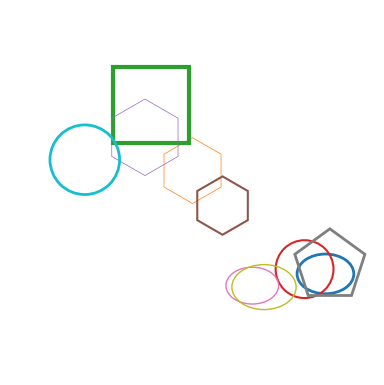[{"shape": "oval", "thickness": 2, "radius": 0.37, "center": [0.845, 0.289]}, {"shape": "hexagon", "thickness": 0.5, "radius": 0.43, "center": [0.5, 0.557]}, {"shape": "square", "thickness": 3, "radius": 0.5, "center": [0.392, 0.728]}, {"shape": "circle", "thickness": 1.5, "radius": 0.38, "center": [0.791, 0.301]}, {"shape": "hexagon", "thickness": 0.5, "radius": 0.5, "center": [0.376, 0.643]}, {"shape": "hexagon", "thickness": 1.5, "radius": 0.38, "center": [0.578, 0.466]}, {"shape": "oval", "thickness": 1, "radius": 0.34, "center": [0.655, 0.258]}, {"shape": "pentagon", "thickness": 2, "radius": 0.48, "center": [0.857, 0.31]}, {"shape": "oval", "thickness": 1, "radius": 0.42, "center": [0.686, 0.254]}, {"shape": "circle", "thickness": 2, "radius": 0.45, "center": [0.22, 0.585]}]